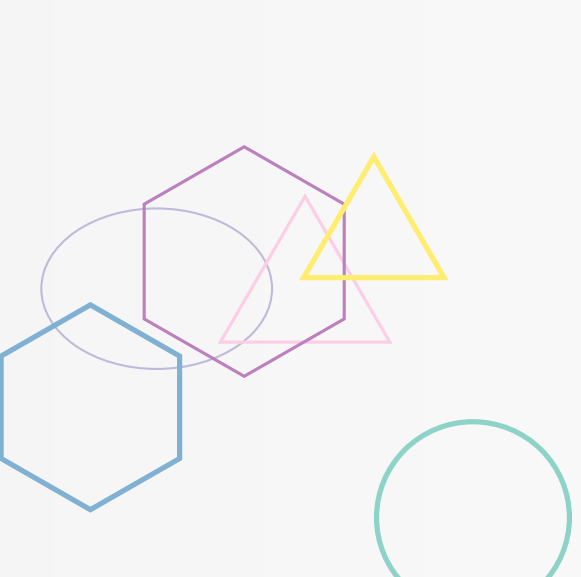[{"shape": "circle", "thickness": 2.5, "radius": 0.83, "center": [0.814, 0.103]}, {"shape": "oval", "thickness": 1, "radius": 0.99, "center": [0.27, 0.499]}, {"shape": "hexagon", "thickness": 2.5, "radius": 0.89, "center": [0.155, 0.294]}, {"shape": "triangle", "thickness": 1.5, "radius": 0.84, "center": [0.525, 0.491]}, {"shape": "hexagon", "thickness": 1.5, "radius": 0.99, "center": [0.42, 0.546]}, {"shape": "triangle", "thickness": 2.5, "radius": 0.7, "center": [0.643, 0.588]}]